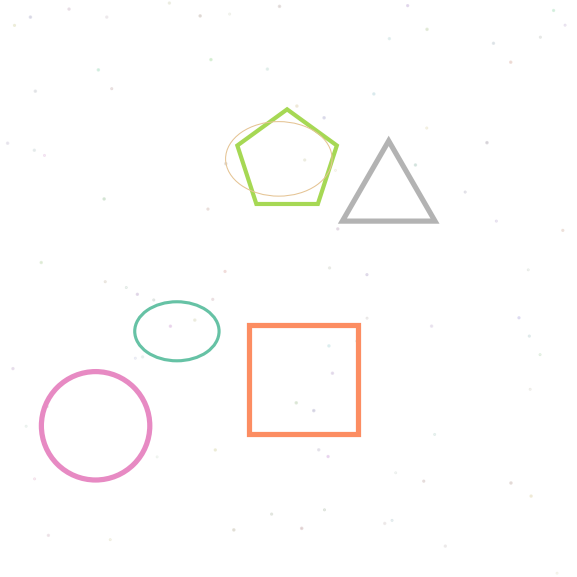[{"shape": "oval", "thickness": 1.5, "radius": 0.37, "center": [0.306, 0.425]}, {"shape": "square", "thickness": 2.5, "radius": 0.47, "center": [0.526, 0.342]}, {"shape": "circle", "thickness": 2.5, "radius": 0.47, "center": [0.166, 0.262]}, {"shape": "pentagon", "thickness": 2, "radius": 0.45, "center": [0.497, 0.719]}, {"shape": "oval", "thickness": 0.5, "radius": 0.46, "center": [0.483, 0.724]}, {"shape": "triangle", "thickness": 2.5, "radius": 0.46, "center": [0.673, 0.663]}]